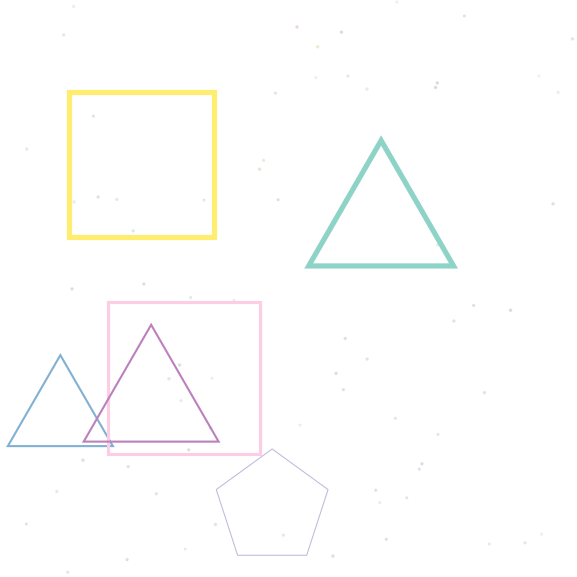[{"shape": "triangle", "thickness": 2.5, "radius": 0.72, "center": [0.66, 0.611]}, {"shape": "pentagon", "thickness": 0.5, "radius": 0.51, "center": [0.471, 0.12]}, {"shape": "triangle", "thickness": 1, "radius": 0.53, "center": [0.105, 0.279]}, {"shape": "square", "thickness": 1.5, "radius": 0.66, "center": [0.319, 0.345]}, {"shape": "triangle", "thickness": 1, "radius": 0.67, "center": [0.262, 0.302]}, {"shape": "square", "thickness": 2.5, "radius": 0.63, "center": [0.245, 0.714]}]